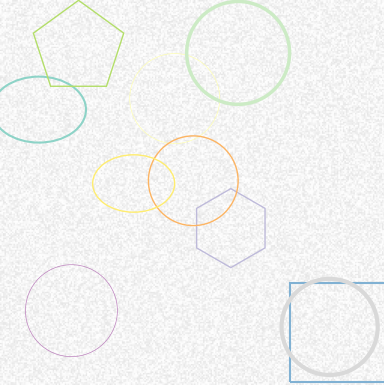[{"shape": "oval", "thickness": 1.5, "radius": 0.61, "center": [0.101, 0.715]}, {"shape": "circle", "thickness": 0.5, "radius": 0.58, "center": [0.454, 0.744]}, {"shape": "hexagon", "thickness": 1, "radius": 0.51, "center": [0.6, 0.407]}, {"shape": "square", "thickness": 1.5, "radius": 0.64, "center": [0.881, 0.136]}, {"shape": "circle", "thickness": 1, "radius": 0.58, "center": [0.502, 0.531]}, {"shape": "pentagon", "thickness": 1, "radius": 0.62, "center": [0.204, 0.876]}, {"shape": "circle", "thickness": 3, "radius": 0.62, "center": [0.856, 0.151]}, {"shape": "circle", "thickness": 0.5, "radius": 0.6, "center": [0.186, 0.193]}, {"shape": "circle", "thickness": 2.5, "radius": 0.67, "center": [0.619, 0.863]}, {"shape": "oval", "thickness": 1, "radius": 0.53, "center": [0.347, 0.523]}]